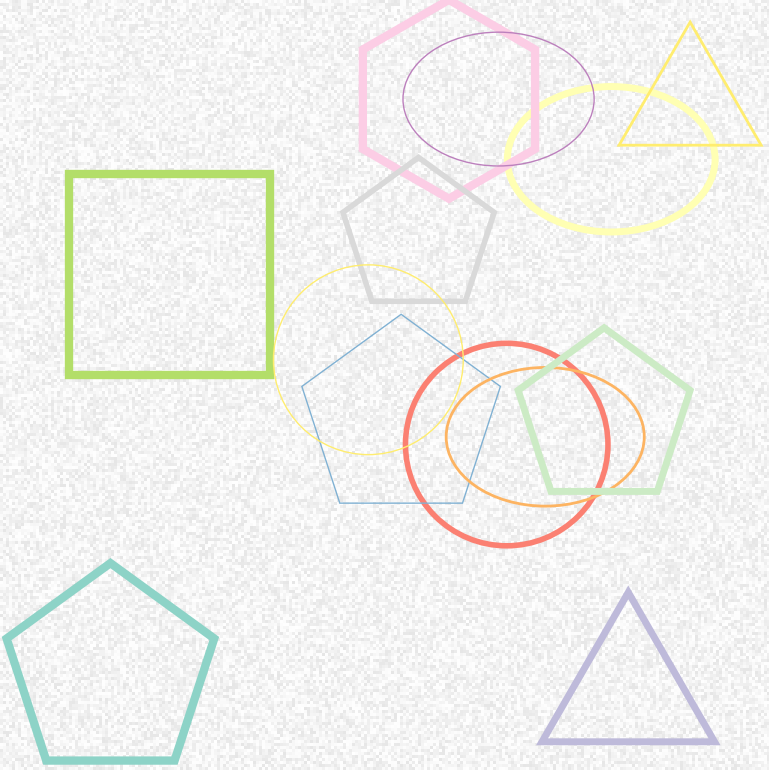[{"shape": "pentagon", "thickness": 3, "radius": 0.71, "center": [0.143, 0.127]}, {"shape": "oval", "thickness": 2.5, "radius": 0.67, "center": [0.794, 0.793]}, {"shape": "triangle", "thickness": 2.5, "radius": 0.65, "center": [0.816, 0.101]}, {"shape": "circle", "thickness": 2, "radius": 0.66, "center": [0.658, 0.423]}, {"shape": "pentagon", "thickness": 0.5, "radius": 0.68, "center": [0.521, 0.456]}, {"shape": "oval", "thickness": 1, "radius": 0.64, "center": [0.708, 0.433]}, {"shape": "square", "thickness": 3, "radius": 0.65, "center": [0.22, 0.644]}, {"shape": "hexagon", "thickness": 3, "radius": 0.65, "center": [0.583, 0.871]}, {"shape": "pentagon", "thickness": 2, "radius": 0.52, "center": [0.544, 0.692]}, {"shape": "oval", "thickness": 0.5, "radius": 0.62, "center": [0.647, 0.871]}, {"shape": "pentagon", "thickness": 2.5, "radius": 0.59, "center": [0.785, 0.457]}, {"shape": "triangle", "thickness": 1, "radius": 0.53, "center": [0.896, 0.865]}, {"shape": "circle", "thickness": 0.5, "radius": 0.62, "center": [0.478, 0.533]}]